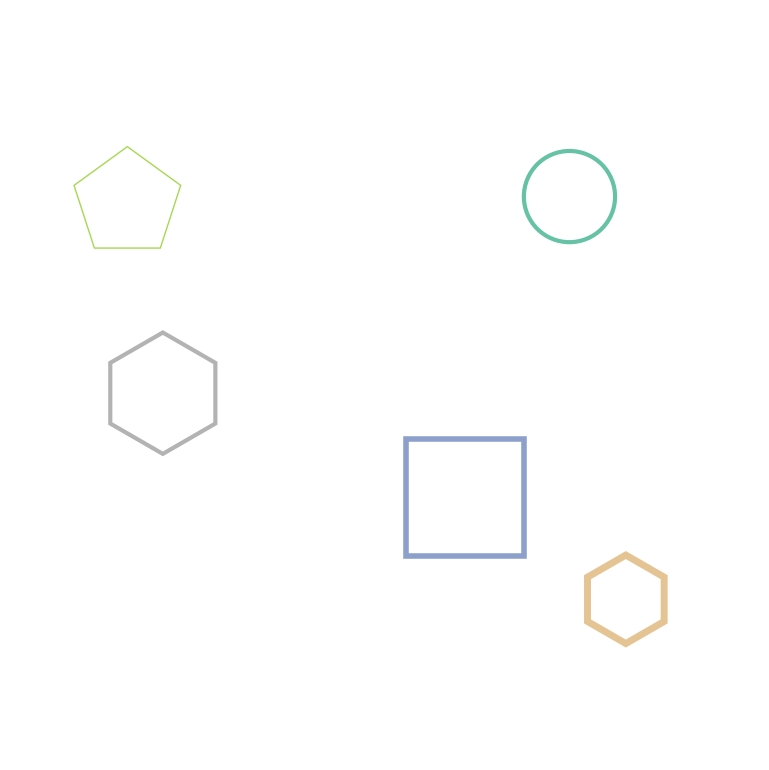[{"shape": "circle", "thickness": 1.5, "radius": 0.3, "center": [0.74, 0.745]}, {"shape": "square", "thickness": 2, "radius": 0.38, "center": [0.604, 0.354]}, {"shape": "pentagon", "thickness": 0.5, "radius": 0.36, "center": [0.165, 0.737]}, {"shape": "hexagon", "thickness": 2.5, "radius": 0.29, "center": [0.813, 0.222]}, {"shape": "hexagon", "thickness": 1.5, "radius": 0.39, "center": [0.211, 0.489]}]